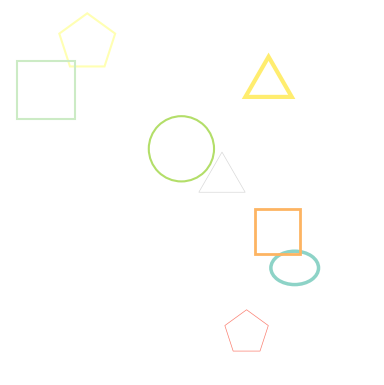[{"shape": "oval", "thickness": 2.5, "radius": 0.31, "center": [0.765, 0.304]}, {"shape": "pentagon", "thickness": 1.5, "radius": 0.38, "center": [0.227, 0.889]}, {"shape": "pentagon", "thickness": 0.5, "radius": 0.3, "center": [0.64, 0.136]}, {"shape": "square", "thickness": 2, "radius": 0.29, "center": [0.721, 0.398]}, {"shape": "circle", "thickness": 1.5, "radius": 0.42, "center": [0.471, 0.614]}, {"shape": "triangle", "thickness": 0.5, "radius": 0.35, "center": [0.577, 0.535]}, {"shape": "square", "thickness": 1.5, "radius": 0.38, "center": [0.119, 0.766]}, {"shape": "triangle", "thickness": 3, "radius": 0.35, "center": [0.698, 0.783]}]